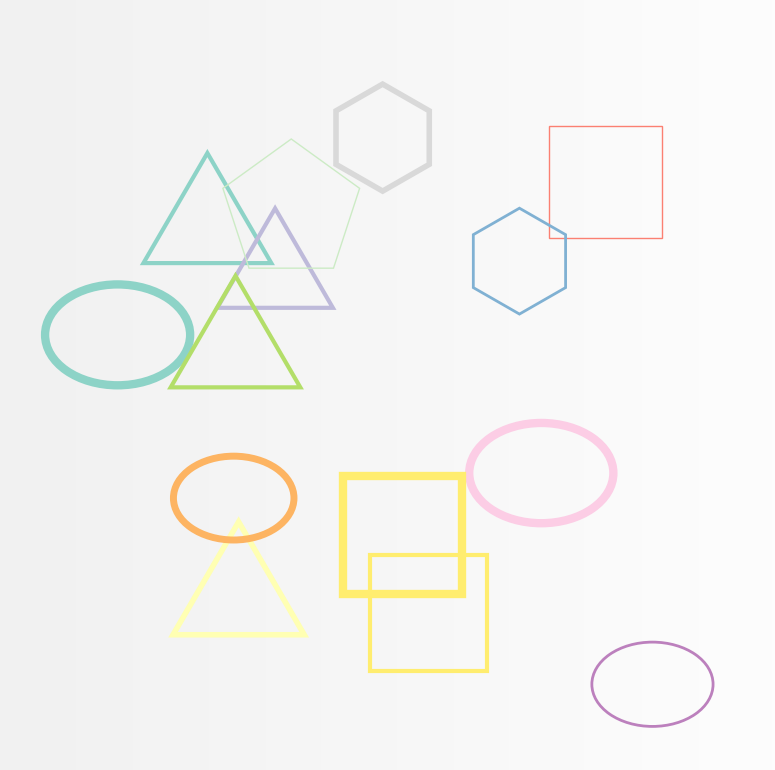[{"shape": "triangle", "thickness": 1.5, "radius": 0.48, "center": [0.268, 0.706]}, {"shape": "oval", "thickness": 3, "radius": 0.47, "center": [0.152, 0.565]}, {"shape": "triangle", "thickness": 2, "radius": 0.49, "center": [0.308, 0.225]}, {"shape": "triangle", "thickness": 1.5, "radius": 0.43, "center": [0.355, 0.643]}, {"shape": "square", "thickness": 0.5, "radius": 0.36, "center": [0.781, 0.764]}, {"shape": "hexagon", "thickness": 1, "radius": 0.34, "center": [0.67, 0.661]}, {"shape": "oval", "thickness": 2.5, "radius": 0.39, "center": [0.302, 0.353]}, {"shape": "triangle", "thickness": 1.5, "radius": 0.48, "center": [0.304, 0.545]}, {"shape": "oval", "thickness": 3, "radius": 0.47, "center": [0.698, 0.386]}, {"shape": "hexagon", "thickness": 2, "radius": 0.35, "center": [0.494, 0.821]}, {"shape": "oval", "thickness": 1, "radius": 0.39, "center": [0.842, 0.111]}, {"shape": "pentagon", "thickness": 0.5, "radius": 0.46, "center": [0.376, 0.727]}, {"shape": "square", "thickness": 1.5, "radius": 0.38, "center": [0.553, 0.204]}, {"shape": "square", "thickness": 3, "radius": 0.38, "center": [0.52, 0.306]}]